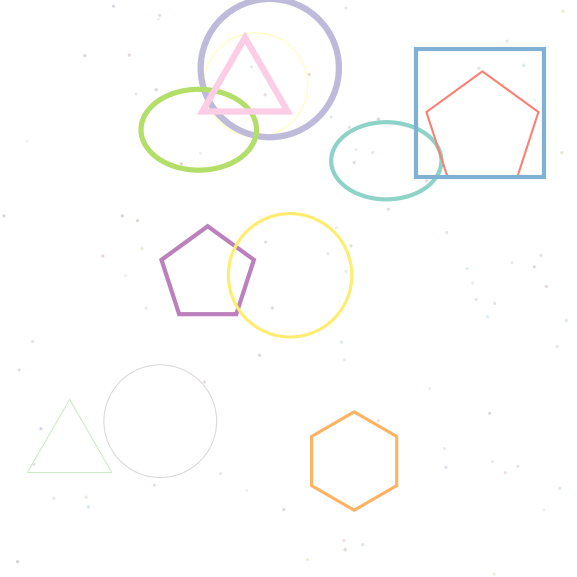[{"shape": "oval", "thickness": 2, "radius": 0.48, "center": [0.669, 0.721]}, {"shape": "circle", "thickness": 0.5, "radius": 0.45, "center": [0.443, 0.852]}, {"shape": "circle", "thickness": 3, "radius": 0.6, "center": [0.467, 0.881]}, {"shape": "pentagon", "thickness": 1, "radius": 0.51, "center": [0.835, 0.774]}, {"shape": "square", "thickness": 2, "radius": 0.56, "center": [0.831, 0.803]}, {"shape": "hexagon", "thickness": 1.5, "radius": 0.43, "center": [0.613, 0.201]}, {"shape": "oval", "thickness": 2.5, "radius": 0.5, "center": [0.344, 0.774]}, {"shape": "triangle", "thickness": 3, "radius": 0.43, "center": [0.424, 0.849]}, {"shape": "circle", "thickness": 0.5, "radius": 0.49, "center": [0.278, 0.27]}, {"shape": "pentagon", "thickness": 2, "radius": 0.42, "center": [0.36, 0.523]}, {"shape": "triangle", "thickness": 0.5, "radius": 0.42, "center": [0.121, 0.223]}, {"shape": "circle", "thickness": 1.5, "radius": 0.53, "center": [0.502, 0.522]}]